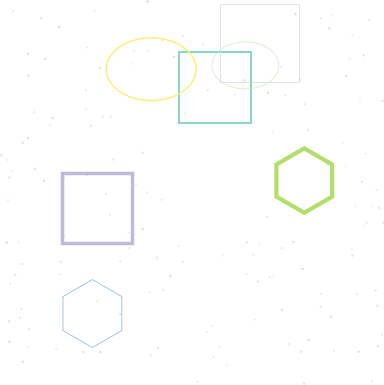[{"shape": "square", "thickness": 1.5, "radius": 0.47, "center": [0.559, 0.773]}, {"shape": "square", "thickness": 2.5, "radius": 0.46, "center": [0.252, 0.459]}, {"shape": "hexagon", "thickness": 0.5, "radius": 0.44, "center": [0.24, 0.186]}, {"shape": "hexagon", "thickness": 3, "radius": 0.42, "center": [0.79, 0.531]}, {"shape": "square", "thickness": 0.5, "radius": 0.51, "center": [0.674, 0.889]}, {"shape": "oval", "thickness": 0.5, "radius": 0.44, "center": [0.637, 0.83]}, {"shape": "oval", "thickness": 1, "radius": 0.58, "center": [0.393, 0.82]}]